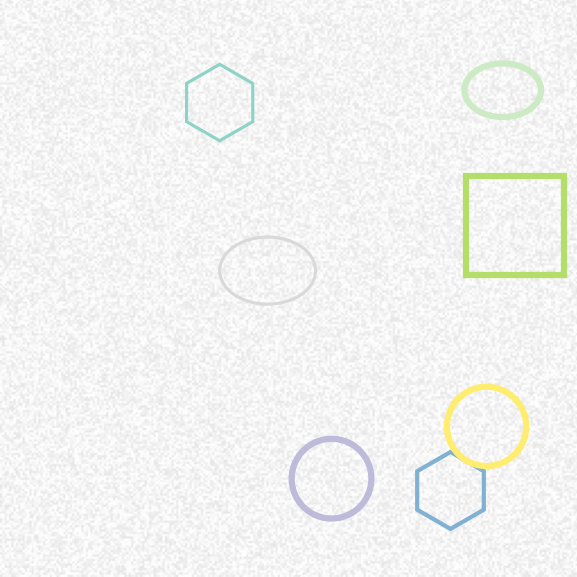[{"shape": "hexagon", "thickness": 1.5, "radius": 0.33, "center": [0.38, 0.822]}, {"shape": "circle", "thickness": 3, "radius": 0.35, "center": [0.574, 0.17]}, {"shape": "hexagon", "thickness": 2, "radius": 0.33, "center": [0.78, 0.15]}, {"shape": "square", "thickness": 3, "radius": 0.43, "center": [0.892, 0.609]}, {"shape": "oval", "thickness": 1.5, "radius": 0.41, "center": [0.463, 0.531]}, {"shape": "oval", "thickness": 3, "radius": 0.33, "center": [0.871, 0.843]}, {"shape": "circle", "thickness": 3, "radius": 0.34, "center": [0.843, 0.261]}]